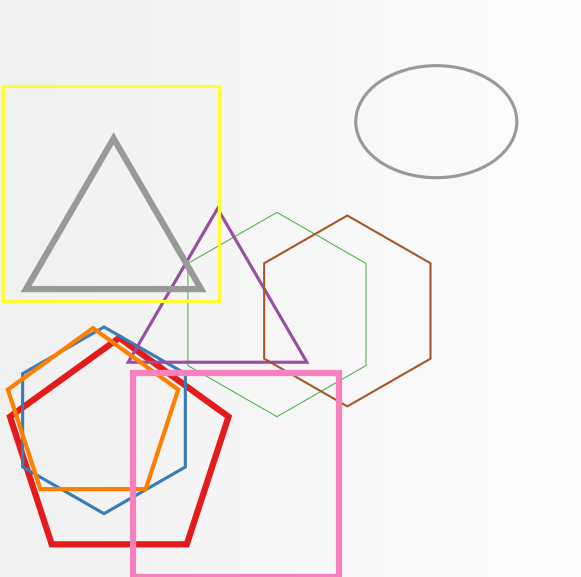[{"shape": "pentagon", "thickness": 3, "radius": 0.99, "center": [0.205, 0.217]}, {"shape": "hexagon", "thickness": 1.5, "radius": 0.81, "center": [0.179, 0.271]}, {"shape": "hexagon", "thickness": 0.5, "radius": 0.88, "center": [0.476, 0.454]}, {"shape": "triangle", "thickness": 1.5, "radius": 0.89, "center": [0.374, 0.461]}, {"shape": "pentagon", "thickness": 2, "radius": 0.77, "center": [0.16, 0.277]}, {"shape": "square", "thickness": 1.5, "radius": 0.93, "center": [0.191, 0.664]}, {"shape": "hexagon", "thickness": 1, "radius": 0.83, "center": [0.598, 0.461]}, {"shape": "square", "thickness": 3, "radius": 0.89, "center": [0.406, 0.177]}, {"shape": "oval", "thickness": 1.5, "radius": 0.69, "center": [0.751, 0.788]}, {"shape": "triangle", "thickness": 3, "radius": 0.87, "center": [0.195, 0.586]}]